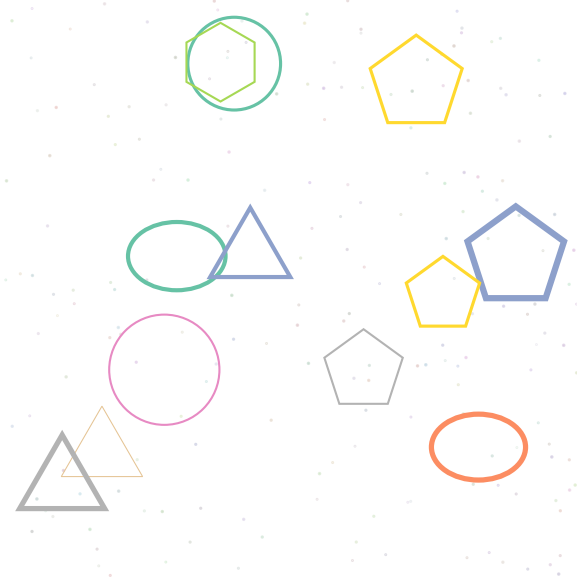[{"shape": "oval", "thickness": 2, "radius": 0.42, "center": [0.306, 0.556]}, {"shape": "circle", "thickness": 1.5, "radius": 0.4, "center": [0.406, 0.889]}, {"shape": "oval", "thickness": 2.5, "radius": 0.41, "center": [0.829, 0.225]}, {"shape": "triangle", "thickness": 2, "radius": 0.4, "center": [0.433, 0.559]}, {"shape": "pentagon", "thickness": 3, "radius": 0.44, "center": [0.893, 0.554]}, {"shape": "circle", "thickness": 1, "radius": 0.48, "center": [0.285, 0.359]}, {"shape": "hexagon", "thickness": 1, "radius": 0.34, "center": [0.382, 0.891]}, {"shape": "pentagon", "thickness": 1.5, "radius": 0.33, "center": [0.767, 0.488]}, {"shape": "pentagon", "thickness": 1.5, "radius": 0.42, "center": [0.721, 0.855]}, {"shape": "triangle", "thickness": 0.5, "radius": 0.41, "center": [0.177, 0.215]}, {"shape": "triangle", "thickness": 2.5, "radius": 0.42, "center": [0.108, 0.161]}, {"shape": "pentagon", "thickness": 1, "radius": 0.36, "center": [0.63, 0.358]}]